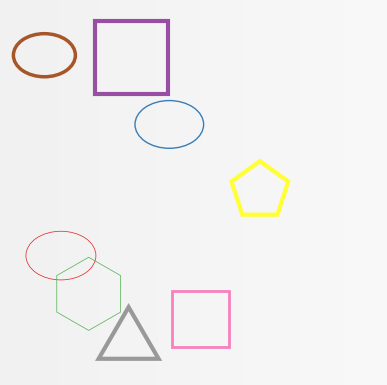[{"shape": "oval", "thickness": 0.5, "radius": 0.45, "center": [0.157, 0.336]}, {"shape": "oval", "thickness": 1, "radius": 0.44, "center": [0.437, 0.677]}, {"shape": "hexagon", "thickness": 0.5, "radius": 0.47, "center": [0.229, 0.237]}, {"shape": "square", "thickness": 3, "radius": 0.47, "center": [0.338, 0.851]}, {"shape": "pentagon", "thickness": 3, "radius": 0.38, "center": [0.671, 0.505]}, {"shape": "oval", "thickness": 2.5, "radius": 0.4, "center": [0.115, 0.857]}, {"shape": "square", "thickness": 2, "radius": 0.37, "center": [0.516, 0.172]}, {"shape": "triangle", "thickness": 3, "radius": 0.45, "center": [0.332, 0.113]}]